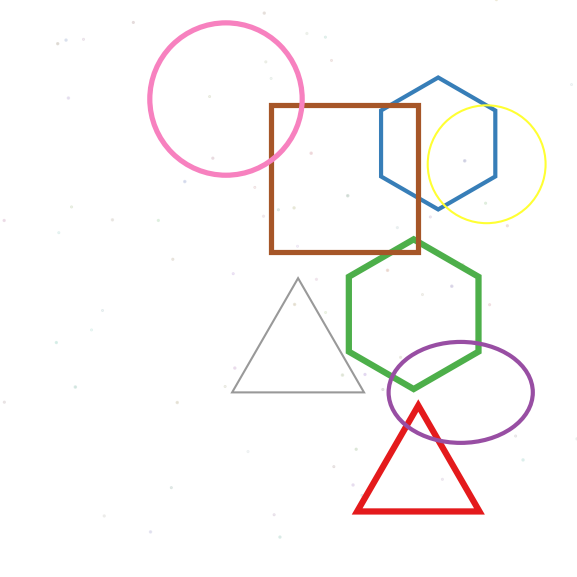[{"shape": "triangle", "thickness": 3, "radius": 0.61, "center": [0.724, 0.175]}, {"shape": "hexagon", "thickness": 2, "radius": 0.57, "center": [0.759, 0.751]}, {"shape": "hexagon", "thickness": 3, "radius": 0.65, "center": [0.716, 0.455]}, {"shape": "oval", "thickness": 2, "radius": 0.62, "center": [0.798, 0.32]}, {"shape": "circle", "thickness": 1, "radius": 0.51, "center": [0.843, 0.715]}, {"shape": "square", "thickness": 2.5, "radius": 0.64, "center": [0.596, 0.689]}, {"shape": "circle", "thickness": 2.5, "radius": 0.66, "center": [0.391, 0.828]}, {"shape": "triangle", "thickness": 1, "radius": 0.66, "center": [0.516, 0.386]}]